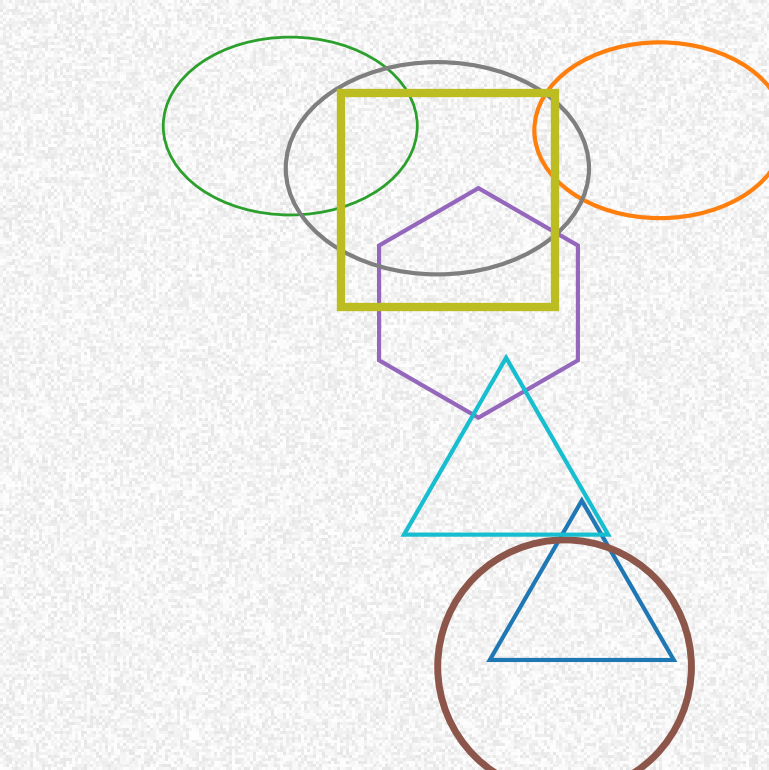[{"shape": "triangle", "thickness": 1.5, "radius": 0.69, "center": [0.756, 0.212]}, {"shape": "oval", "thickness": 1.5, "radius": 0.82, "center": [0.857, 0.831]}, {"shape": "oval", "thickness": 1, "radius": 0.82, "center": [0.377, 0.836]}, {"shape": "hexagon", "thickness": 1.5, "radius": 0.75, "center": [0.621, 0.607]}, {"shape": "circle", "thickness": 2.5, "radius": 0.82, "center": [0.733, 0.134]}, {"shape": "oval", "thickness": 1.5, "radius": 0.98, "center": [0.568, 0.781]}, {"shape": "square", "thickness": 3, "radius": 0.69, "center": [0.582, 0.741]}, {"shape": "triangle", "thickness": 1.5, "radius": 0.77, "center": [0.657, 0.382]}]